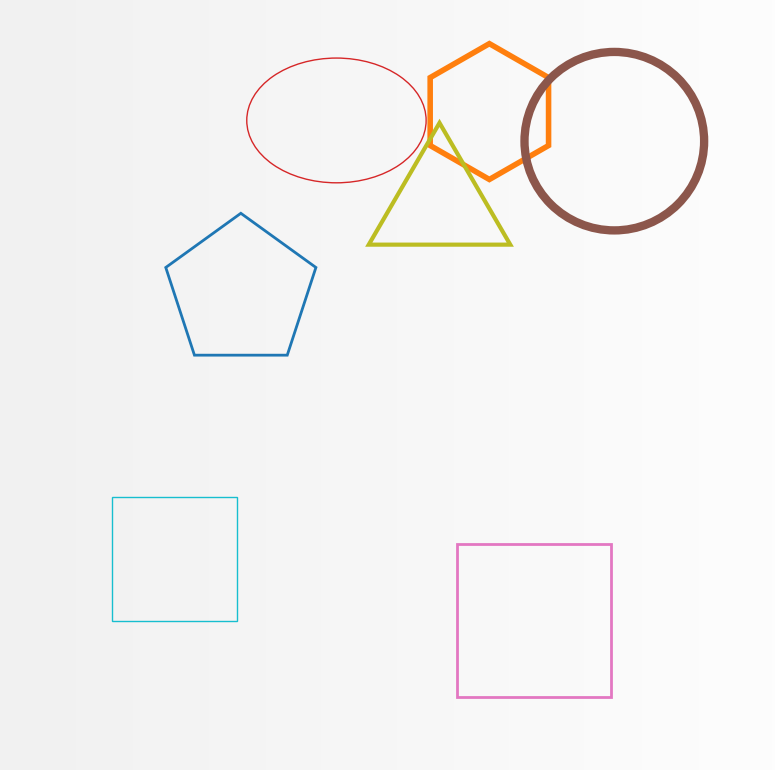[{"shape": "pentagon", "thickness": 1, "radius": 0.51, "center": [0.311, 0.621]}, {"shape": "hexagon", "thickness": 2, "radius": 0.44, "center": [0.631, 0.855]}, {"shape": "oval", "thickness": 0.5, "radius": 0.58, "center": [0.434, 0.844]}, {"shape": "circle", "thickness": 3, "radius": 0.58, "center": [0.793, 0.817]}, {"shape": "square", "thickness": 1, "radius": 0.5, "center": [0.689, 0.194]}, {"shape": "triangle", "thickness": 1.5, "radius": 0.53, "center": [0.567, 0.735]}, {"shape": "square", "thickness": 0.5, "radius": 0.4, "center": [0.225, 0.274]}]